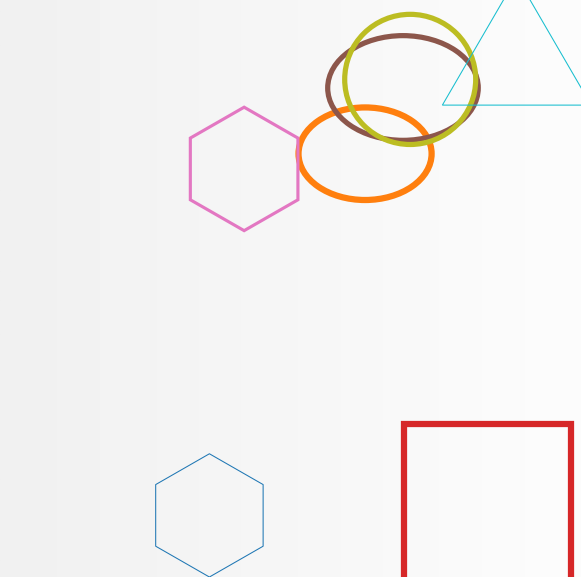[{"shape": "hexagon", "thickness": 0.5, "radius": 0.53, "center": [0.36, 0.107]}, {"shape": "oval", "thickness": 3, "radius": 0.57, "center": [0.628, 0.733]}, {"shape": "square", "thickness": 3, "radius": 0.72, "center": [0.839, 0.121]}, {"shape": "oval", "thickness": 2.5, "radius": 0.65, "center": [0.693, 0.847]}, {"shape": "hexagon", "thickness": 1.5, "radius": 0.53, "center": [0.42, 0.707]}, {"shape": "circle", "thickness": 2.5, "radius": 0.56, "center": [0.706, 0.862]}, {"shape": "triangle", "thickness": 0.5, "radius": 0.74, "center": [0.889, 0.891]}]